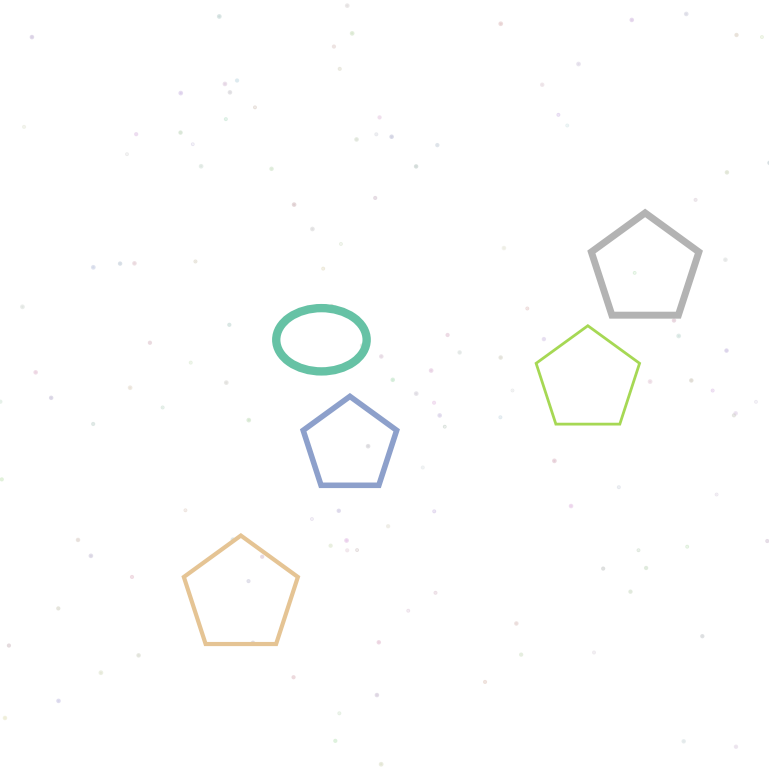[{"shape": "oval", "thickness": 3, "radius": 0.29, "center": [0.417, 0.559]}, {"shape": "pentagon", "thickness": 2, "radius": 0.32, "center": [0.454, 0.421]}, {"shape": "pentagon", "thickness": 1, "radius": 0.35, "center": [0.763, 0.506]}, {"shape": "pentagon", "thickness": 1.5, "radius": 0.39, "center": [0.313, 0.227]}, {"shape": "pentagon", "thickness": 2.5, "radius": 0.37, "center": [0.838, 0.65]}]